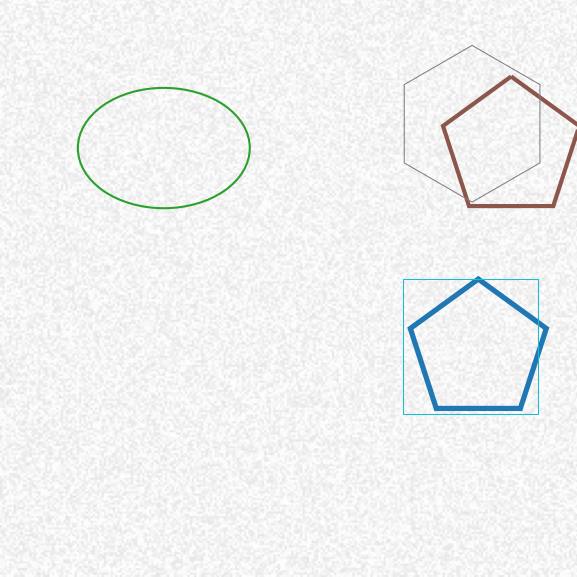[{"shape": "pentagon", "thickness": 2.5, "radius": 0.62, "center": [0.828, 0.392]}, {"shape": "oval", "thickness": 1, "radius": 0.74, "center": [0.284, 0.743]}, {"shape": "pentagon", "thickness": 2, "radius": 0.62, "center": [0.885, 0.743]}, {"shape": "hexagon", "thickness": 0.5, "radius": 0.68, "center": [0.817, 0.785]}, {"shape": "square", "thickness": 0.5, "radius": 0.59, "center": [0.815, 0.399]}]